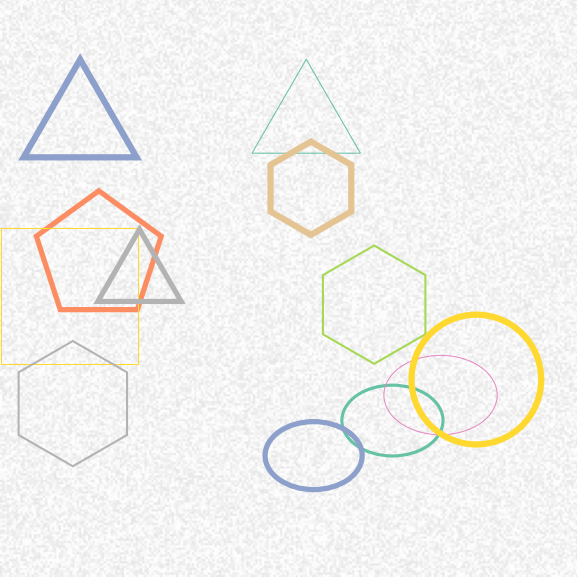[{"shape": "oval", "thickness": 1.5, "radius": 0.44, "center": [0.68, 0.271]}, {"shape": "triangle", "thickness": 0.5, "radius": 0.54, "center": [0.53, 0.788]}, {"shape": "pentagon", "thickness": 2.5, "radius": 0.57, "center": [0.171, 0.555]}, {"shape": "oval", "thickness": 2.5, "radius": 0.42, "center": [0.543, 0.21]}, {"shape": "triangle", "thickness": 3, "radius": 0.56, "center": [0.139, 0.783]}, {"shape": "oval", "thickness": 0.5, "radius": 0.49, "center": [0.763, 0.315]}, {"shape": "hexagon", "thickness": 1, "radius": 0.51, "center": [0.648, 0.472]}, {"shape": "circle", "thickness": 3, "radius": 0.56, "center": [0.825, 0.342]}, {"shape": "square", "thickness": 0.5, "radius": 0.59, "center": [0.121, 0.487]}, {"shape": "hexagon", "thickness": 3, "radius": 0.4, "center": [0.538, 0.673]}, {"shape": "triangle", "thickness": 2.5, "radius": 0.42, "center": [0.242, 0.519]}, {"shape": "hexagon", "thickness": 1, "radius": 0.54, "center": [0.126, 0.3]}]